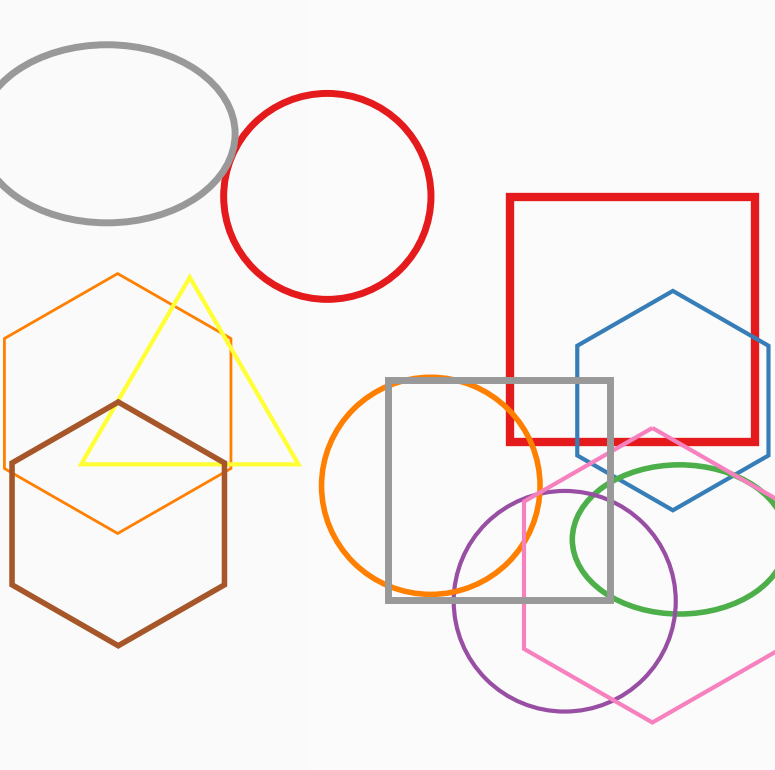[{"shape": "circle", "thickness": 2.5, "radius": 0.67, "center": [0.422, 0.745]}, {"shape": "square", "thickness": 3, "radius": 0.79, "center": [0.816, 0.585]}, {"shape": "hexagon", "thickness": 1.5, "radius": 0.71, "center": [0.868, 0.48]}, {"shape": "oval", "thickness": 2, "radius": 0.69, "center": [0.877, 0.299]}, {"shape": "circle", "thickness": 1.5, "radius": 0.72, "center": [0.729, 0.219]}, {"shape": "hexagon", "thickness": 1, "radius": 0.84, "center": [0.152, 0.476]}, {"shape": "circle", "thickness": 2, "radius": 0.7, "center": [0.556, 0.369]}, {"shape": "triangle", "thickness": 1.5, "radius": 0.81, "center": [0.245, 0.478]}, {"shape": "hexagon", "thickness": 2, "radius": 0.79, "center": [0.153, 0.32]}, {"shape": "hexagon", "thickness": 1.5, "radius": 0.96, "center": [0.842, 0.253]}, {"shape": "square", "thickness": 2.5, "radius": 0.71, "center": [0.644, 0.364]}, {"shape": "oval", "thickness": 2.5, "radius": 0.83, "center": [0.138, 0.826]}]